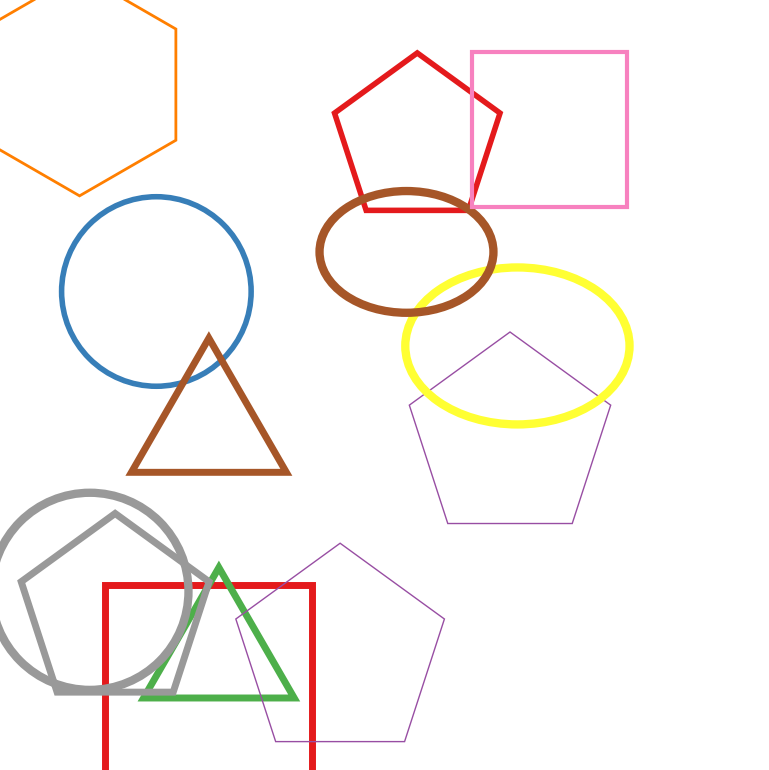[{"shape": "square", "thickness": 2.5, "radius": 0.67, "center": [0.271, 0.106]}, {"shape": "pentagon", "thickness": 2, "radius": 0.56, "center": [0.542, 0.818]}, {"shape": "circle", "thickness": 2, "radius": 0.62, "center": [0.203, 0.621]}, {"shape": "triangle", "thickness": 2.5, "radius": 0.56, "center": [0.284, 0.15]}, {"shape": "pentagon", "thickness": 0.5, "radius": 0.69, "center": [0.662, 0.431]}, {"shape": "pentagon", "thickness": 0.5, "radius": 0.71, "center": [0.442, 0.152]}, {"shape": "hexagon", "thickness": 1, "radius": 0.72, "center": [0.103, 0.89]}, {"shape": "oval", "thickness": 3, "radius": 0.73, "center": [0.672, 0.551]}, {"shape": "triangle", "thickness": 2.5, "radius": 0.58, "center": [0.271, 0.445]}, {"shape": "oval", "thickness": 3, "radius": 0.56, "center": [0.528, 0.673]}, {"shape": "square", "thickness": 1.5, "radius": 0.5, "center": [0.713, 0.832]}, {"shape": "circle", "thickness": 3, "radius": 0.64, "center": [0.117, 0.232]}, {"shape": "pentagon", "thickness": 2.5, "radius": 0.64, "center": [0.15, 0.205]}]